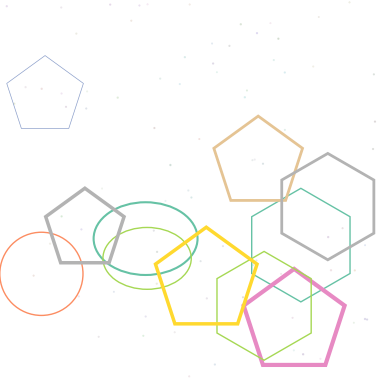[{"shape": "hexagon", "thickness": 1, "radius": 0.74, "center": [0.781, 0.363]}, {"shape": "oval", "thickness": 1.5, "radius": 0.67, "center": [0.378, 0.38]}, {"shape": "circle", "thickness": 1, "radius": 0.54, "center": [0.108, 0.289]}, {"shape": "pentagon", "thickness": 0.5, "radius": 0.52, "center": [0.117, 0.751]}, {"shape": "pentagon", "thickness": 3, "radius": 0.69, "center": [0.764, 0.164]}, {"shape": "hexagon", "thickness": 1, "radius": 0.71, "center": [0.686, 0.206]}, {"shape": "oval", "thickness": 1, "radius": 0.57, "center": [0.382, 0.329]}, {"shape": "pentagon", "thickness": 2.5, "radius": 0.69, "center": [0.536, 0.271]}, {"shape": "pentagon", "thickness": 2, "radius": 0.61, "center": [0.671, 0.577]}, {"shape": "pentagon", "thickness": 2.5, "radius": 0.53, "center": [0.22, 0.404]}, {"shape": "hexagon", "thickness": 2, "radius": 0.69, "center": [0.851, 0.463]}]